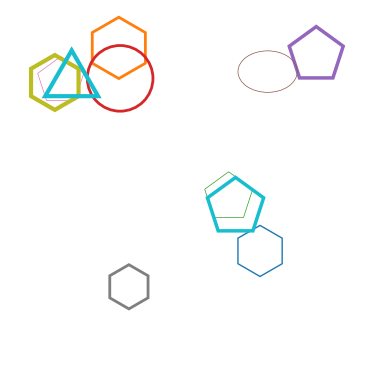[{"shape": "hexagon", "thickness": 1, "radius": 0.33, "center": [0.675, 0.348]}, {"shape": "hexagon", "thickness": 2, "radius": 0.4, "center": [0.309, 0.876]}, {"shape": "pentagon", "thickness": 0.5, "radius": 0.33, "center": [0.594, 0.488]}, {"shape": "circle", "thickness": 2, "radius": 0.43, "center": [0.312, 0.796]}, {"shape": "pentagon", "thickness": 2.5, "radius": 0.37, "center": [0.821, 0.857]}, {"shape": "oval", "thickness": 0.5, "radius": 0.38, "center": [0.695, 0.814]}, {"shape": "pentagon", "thickness": 0.5, "radius": 0.31, "center": [0.158, 0.79]}, {"shape": "hexagon", "thickness": 2, "radius": 0.29, "center": [0.335, 0.255]}, {"shape": "hexagon", "thickness": 3, "radius": 0.36, "center": [0.142, 0.786]}, {"shape": "pentagon", "thickness": 2.5, "radius": 0.38, "center": [0.612, 0.462]}, {"shape": "triangle", "thickness": 3, "radius": 0.4, "center": [0.186, 0.79]}]